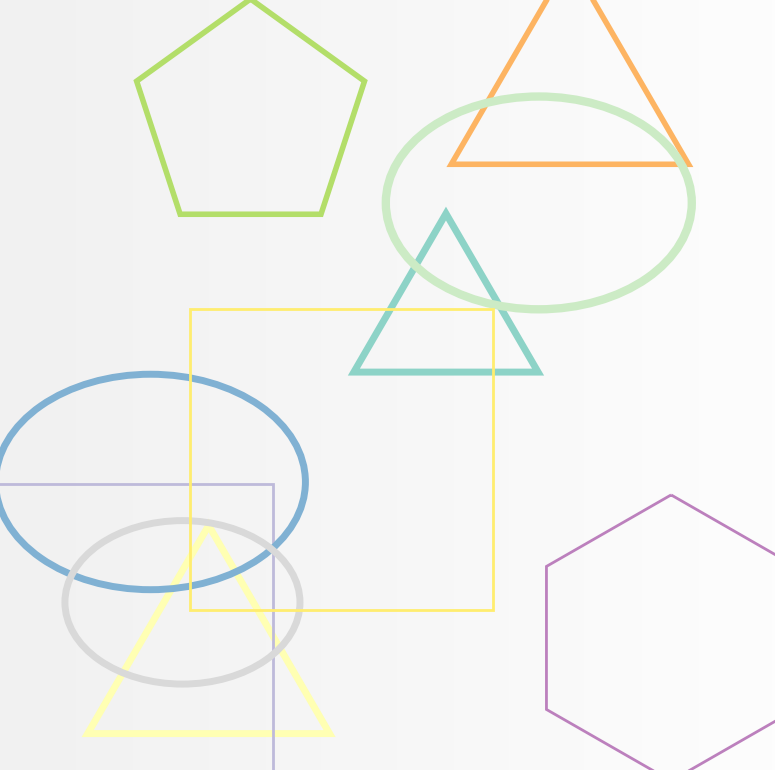[{"shape": "triangle", "thickness": 2.5, "radius": 0.69, "center": [0.575, 0.585]}, {"shape": "triangle", "thickness": 2.5, "radius": 0.9, "center": [0.269, 0.137]}, {"shape": "square", "thickness": 1, "radius": 0.97, "center": [0.159, 0.178]}, {"shape": "oval", "thickness": 2.5, "radius": 1.0, "center": [0.194, 0.374]}, {"shape": "triangle", "thickness": 2, "radius": 0.88, "center": [0.735, 0.875]}, {"shape": "pentagon", "thickness": 2, "radius": 0.77, "center": [0.323, 0.847]}, {"shape": "oval", "thickness": 2.5, "radius": 0.76, "center": [0.235, 0.218]}, {"shape": "hexagon", "thickness": 1, "radius": 0.93, "center": [0.866, 0.172]}, {"shape": "oval", "thickness": 3, "radius": 0.99, "center": [0.695, 0.736]}, {"shape": "square", "thickness": 1, "radius": 0.98, "center": [0.441, 0.403]}]